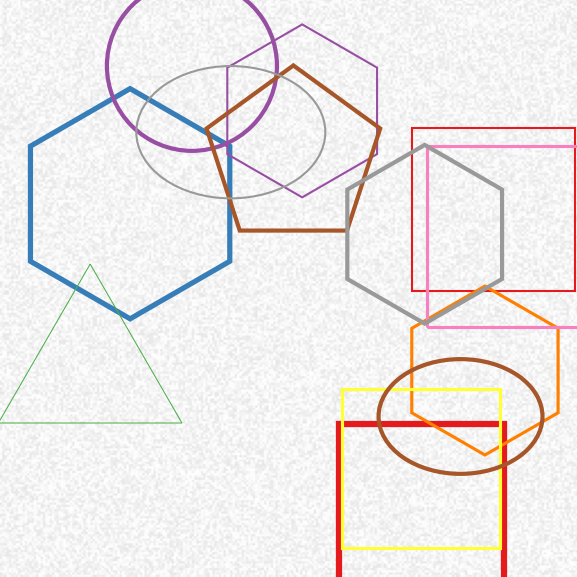[{"shape": "square", "thickness": 3, "radius": 0.71, "center": [0.73, 0.123]}, {"shape": "square", "thickness": 1, "radius": 0.7, "center": [0.855, 0.637]}, {"shape": "hexagon", "thickness": 2.5, "radius": 1.0, "center": [0.225, 0.646]}, {"shape": "triangle", "thickness": 0.5, "radius": 0.92, "center": [0.156, 0.358]}, {"shape": "hexagon", "thickness": 1, "radius": 0.75, "center": [0.523, 0.807]}, {"shape": "circle", "thickness": 2, "radius": 0.74, "center": [0.332, 0.885]}, {"shape": "hexagon", "thickness": 1.5, "radius": 0.73, "center": [0.84, 0.358]}, {"shape": "square", "thickness": 1.5, "radius": 0.69, "center": [0.729, 0.188]}, {"shape": "pentagon", "thickness": 2, "radius": 0.79, "center": [0.508, 0.728]}, {"shape": "oval", "thickness": 2, "radius": 0.71, "center": [0.797, 0.278]}, {"shape": "square", "thickness": 1.5, "radius": 0.78, "center": [0.897, 0.589]}, {"shape": "oval", "thickness": 1, "radius": 0.82, "center": [0.4, 0.77]}, {"shape": "hexagon", "thickness": 2, "radius": 0.77, "center": [0.735, 0.593]}]